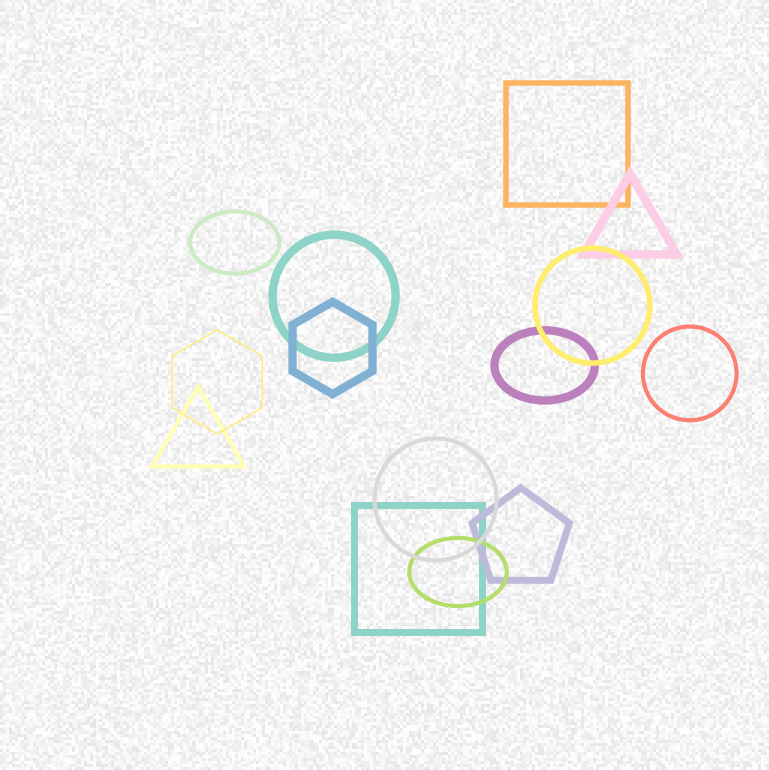[{"shape": "square", "thickness": 2.5, "radius": 0.41, "center": [0.543, 0.261]}, {"shape": "circle", "thickness": 3, "radius": 0.4, "center": [0.434, 0.615]}, {"shape": "triangle", "thickness": 1.5, "radius": 0.35, "center": [0.257, 0.429]}, {"shape": "pentagon", "thickness": 2.5, "radius": 0.33, "center": [0.676, 0.3]}, {"shape": "circle", "thickness": 1.5, "radius": 0.3, "center": [0.896, 0.515]}, {"shape": "hexagon", "thickness": 3, "radius": 0.3, "center": [0.432, 0.548]}, {"shape": "square", "thickness": 2, "radius": 0.4, "center": [0.736, 0.813]}, {"shape": "oval", "thickness": 1.5, "radius": 0.32, "center": [0.595, 0.257]}, {"shape": "triangle", "thickness": 3, "radius": 0.35, "center": [0.818, 0.705]}, {"shape": "circle", "thickness": 1.5, "radius": 0.4, "center": [0.566, 0.351]}, {"shape": "oval", "thickness": 3, "radius": 0.33, "center": [0.707, 0.525]}, {"shape": "oval", "thickness": 1.5, "radius": 0.29, "center": [0.305, 0.685]}, {"shape": "hexagon", "thickness": 0.5, "radius": 0.34, "center": [0.282, 0.504]}, {"shape": "circle", "thickness": 2, "radius": 0.37, "center": [0.769, 0.603]}]